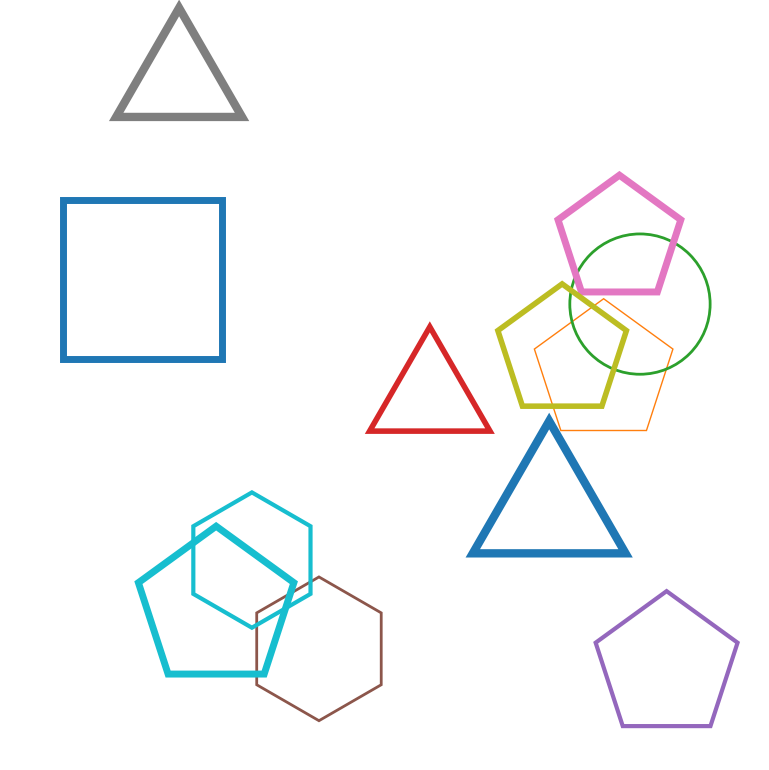[{"shape": "square", "thickness": 2.5, "radius": 0.52, "center": [0.185, 0.637]}, {"shape": "triangle", "thickness": 3, "radius": 0.57, "center": [0.713, 0.339]}, {"shape": "pentagon", "thickness": 0.5, "radius": 0.47, "center": [0.784, 0.517]}, {"shape": "circle", "thickness": 1, "radius": 0.46, "center": [0.831, 0.605]}, {"shape": "triangle", "thickness": 2, "radius": 0.45, "center": [0.558, 0.485]}, {"shape": "pentagon", "thickness": 1.5, "radius": 0.48, "center": [0.866, 0.135]}, {"shape": "hexagon", "thickness": 1, "radius": 0.47, "center": [0.414, 0.157]}, {"shape": "pentagon", "thickness": 2.5, "radius": 0.42, "center": [0.804, 0.689]}, {"shape": "triangle", "thickness": 3, "radius": 0.47, "center": [0.233, 0.895]}, {"shape": "pentagon", "thickness": 2, "radius": 0.44, "center": [0.73, 0.544]}, {"shape": "hexagon", "thickness": 1.5, "radius": 0.44, "center": [0.327, 0.273]}, {"shape": "pentagon", "thickness": 2.5, "radius": 0.53, "center": [0.281, 0.21]}]